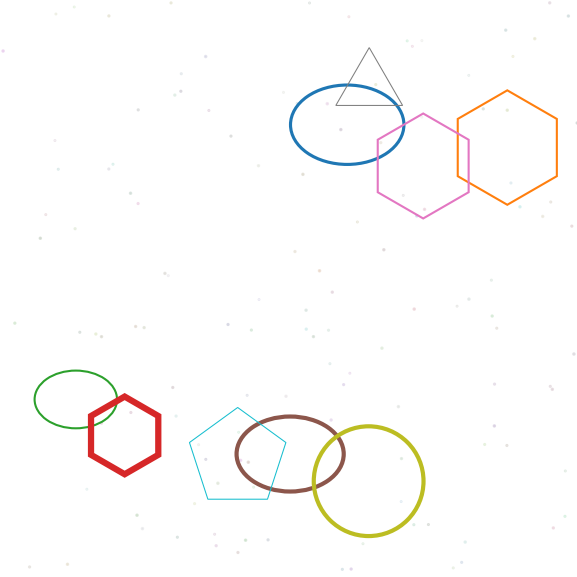[{"shape": "oval", "thickness": 1.5, "radius": 0.49, "center": [0.601, 0.783]}, {"shape": "hexagon", "thickness": 1, "radius": 0.5, "center": [0.878, 0.744]}, {"shape": "oval", "thickness": 1, "radius": 0.36, "center": [0.131, 0.307]}, {"shape": "hexagon", "thickness": 3, "radius": 0.34, "center": [0.216, 0.245]}, {"shape": "oval", "thickness": 2, "radius": 0.46, "center": [0.502, 0.213]}, {"shape": "hexagon", "thickness": 1, "radius": 0.45, "center": [0.733, 0.712]}, {"shape": "triangle", "thickness": 0.5, "radius": 0.33, "center": [0.639, 0.85]}, {"shape": "circle", "thickness": 2, "radius": 0.48, "center": [0.638, 0.166]}, {"shape": "pentagon", "thickness": 0.5, "radius": 0.44, "center": [0.412, 0.206]}]